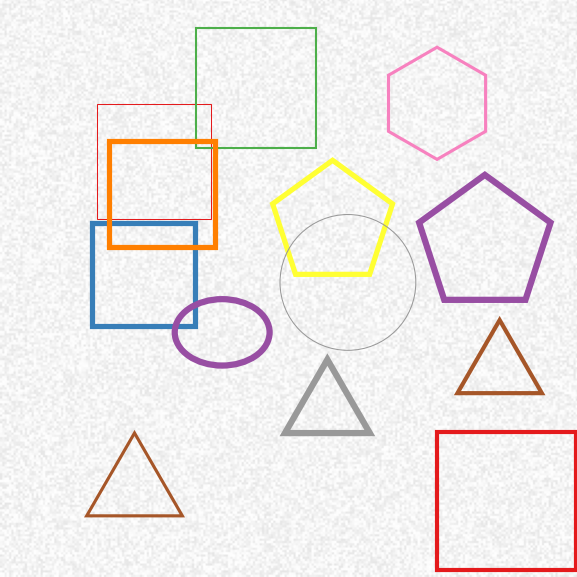[{"shape": "square", "thickness": 0.5, "radius": 0.49, "center": [0.267, 0.72]}, {"shape": "square", "thickness": 2, "radius": 0.6, "center": [0.877, 0.131]}, {"shape": "square", "thickness": 2.5, "radius": 0.45, "center": [0.248, 0.523]}, {"shape": "square", "thickness": 1, "radius": 0.52, "center": [0.444, 0.846]}, {"shape": "oval", "thickness": 3, "radius": 0.41, "center": [0.385, 0.424]}, {"shape": "pentagon", "thickness": 3, "radius": 0.6, "center": [0.84, 0.577]}, {"shape": "square", "thickness": 2.5, "radius": 0.46, "center": [0.281, 0.663]}, {"shape": "pentagon", "thickness": 2.5, "radius": 0.55, "center": [0.576, 0.612]}, {"shape": "triangle", "thickness": 1.5, "radius": 0.48, "center": [0.233, 0.154]}, {"shape": "triangle", "thickness": 2, "radius": 0.42, "center": [0.865, 0.361]}, {"shape": "hexagon", "thickness": 1.5, "radius": 0.49, "center": [0.757, 0.82]}, {"shape": "circle", "thickness": 0.5, "radius": 0.59, "center": [0.602, 0.51]}, {"shape": "triangle", "thickness": 3, "radius": 0.42, "center": [0.567, 0.292]}]